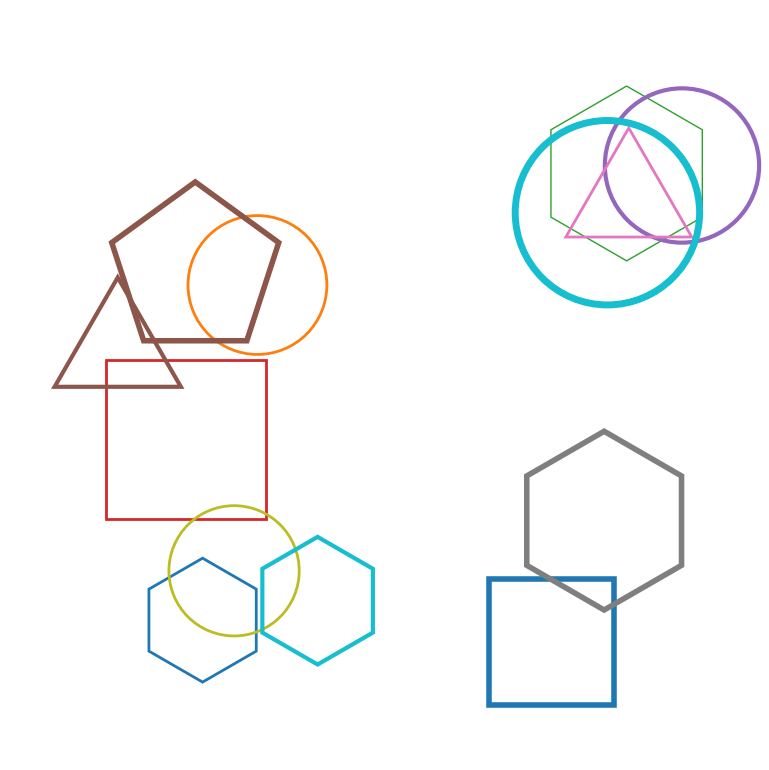[{"shape": "hexagon", "thickness": 1, "radius": 0.4, "center": [0.263, 0.195]}, {"shape": "square", "thickness": 2, "radius": 0.41, "center": [0.716, 0.166]}, {"shape": "circle", "thickness": 1, "radius": 0.45, "center": [0.334, 0.63]}, {"shape": "hexagon", "thickness": 0.5, "radius": 0.57, "center": [0.814, 0.775]}, {"shape": "square", "thickness": 1, "radius": 0.52, "center": [0.241, 0.429]}, {"shape": "circle", "thickness": 1.5, "radius": 0.5, "center": [0.886, 0.785]}, {"shape": "triangle", "thickness": 1.5, "radius": 0.47, "center": [0.153, 0.545]}, {"shape": "pentagon", "thickness": 2, "radius": 0.57, "center": [0.254, 0.65]}, {"shape": "triangle", "thickness": 1, "radius": 0.47, "center": [0.817, 0.739]}, {"shape": "hexagon", "thickness": 2, "radius": 0.58, "center": [0.785, 0.324]}, {"shape": "circle", "thickness": 1, "radius": 0.42, "center": [0.304, 0.259]}, {"shape": "circle", "thickness": 2.5, "radius": 0.6, "center": [0.789, 0.724]}, {"shape": "hexagon", "thickness": 1.5, "radius": 0.41, "center": [0.412, 0.22]}]